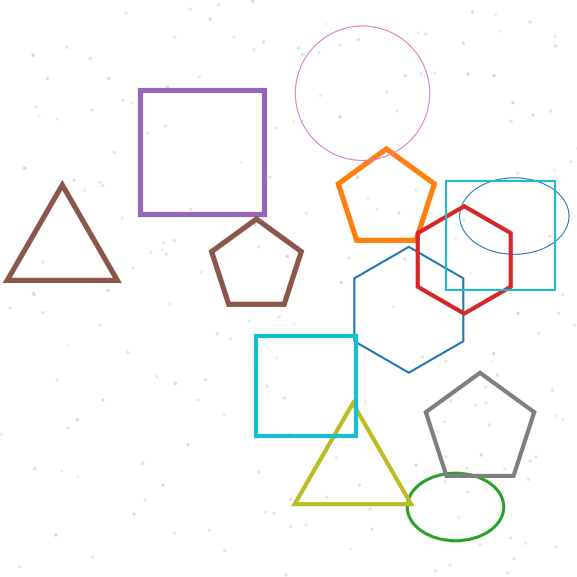[{"shape": "oval", "thickness": 0.5, "radius": 0.47, "center": [0.891, 0.625]}, {"shape": "hexagon", "thickness": 1, "radius": 0.54, "center": [0.708, 0.463]}, {"shape": "pentagon", "thickness": 2.5, "radius": 0.44, "center": [0.669, 0.654]}, {"shape": "oval", "thickness": 1.5, "radius": 0.42, "center": [0.789, 0.121]}, {"shape": "hexagon", "thickness": 2, "radius": 0.46, "center": [0.804, 0.549]}, {"shape": "square", "thickness": 2.5, "radius": 0.54, "center": [0.35, 0.735]}, {"shape": "triangle", "thickness": 2.5, "radius": 0.55, "center": [0.108, 0.569]}, {"shape": "pentagon", "thickness": 2.5, "radius": 0.41, "center": [0.444, 0.538]}, {"shape": "circle", "thickness": 0.5, "radius": 0.58, "center": [0.628, 0.838]}, {"shape": "pentagon", "thickness": 2, "radius": 0.49, "center": [0.831, 0.255]}, {"shape": "triangle", "thickness": 2, "radius": 0.58, "center": [0.611, 0.184]}, {"shape": "square", "thickness": 1, "radius": 0.47, "center": [0.867, 0.591]}, {"shape": "square", "thickness": 2, "radius": 0.43, "center": [0.53, 0.33]}]